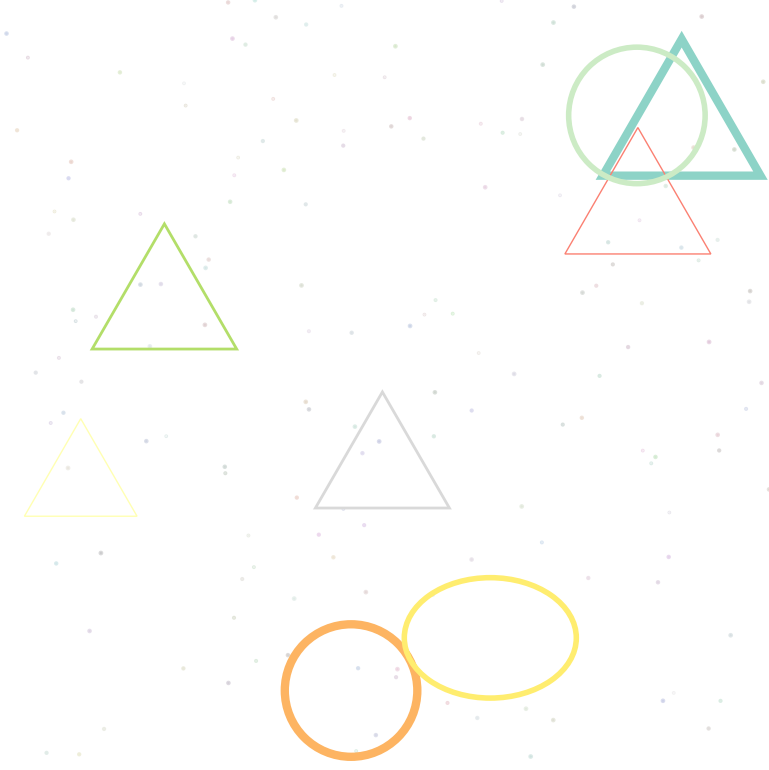[{"shape": "triangle", "thickness": 3, "radius": 0.59, "center": [0.885, 0.831]}, {"shape": "triangle", "thickness": 0.5, "radius": 0.42, "center": [0.105, 0.372]}, {"shape": "triangle", "thickness": 0.5, "radius": 0.55, "center": [0.828, 0.725]}, {"shape": "circle", "thickness": 3, "radius": 0.43, "center": [0.456, 0.103]}, {"shape": "triangle", "thickness": 1, "radius": 0.54, "center": [0.214, 0.601]}, {"shape": "triangle", "thickness": 1, "radius": 0.5, "center": [0.497, 0.39]}, {"shape": "circle", "thickness": 2, "radius": 0.44, "center": [0.827, 0.85]}, {"shape": "oval", "thickness": 2, "radius": 0.56, "center": [0.637, 0.172]}]